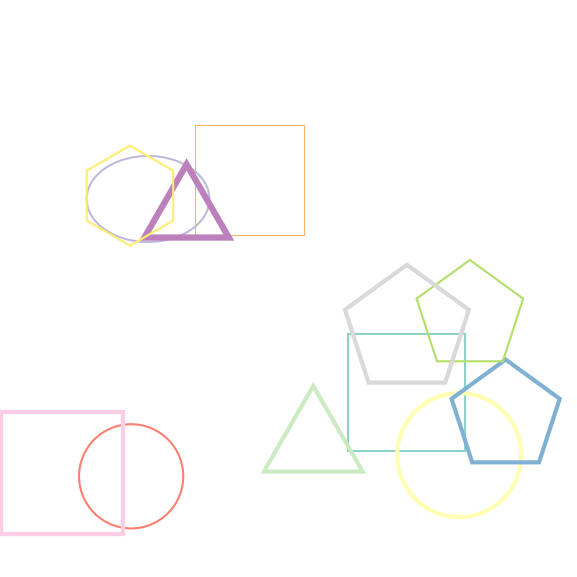[{"shape": "square", "thickness": 1, "radius": 0.5, "center": [0.704, 0.32]}, {"shape": "circle", "thickness": 2, "radius": 0.54, "center": [0.795, 0.211]}, {"shape": "oval", "thickness": 1, "radius": 0.53, "center": [0.256, 0.655]}, {"shape": "circle", "thickness": 1, "radius": 0.45, "center": [0.227, 0.174]}, {"shape": "pentagon", "thickness": 2, "radius": 0.49, "center": [0.876, 0.278]}, {"shape": "square", "thickness": 0.5, "radius": 0.47, "center": [0.432, 0.688]}, {"shape": "pentagon", "thickness": 1, "radius": 0.48, "center": [0.814, 0.452]}, {"shape": "square", "thickness": 2, "radius": 0.53, "center": [0.107, 0.18]}, {"shape": "pentagon", "thickness": 2, "radius": 0.56, "center": [0.705, 0.428]}, {"shape": "triangle", "thickness": 3, "radius": 0.42, "center": [0.323, 0.63]}, {"shape": "triangle", "thickness": 2, "radius": 0.49, "center": [0.542, 0.232]}, {"shape": "hexagon", "thickness": 1, "radius": 0.43, "center": [0.225, 0.66]}]